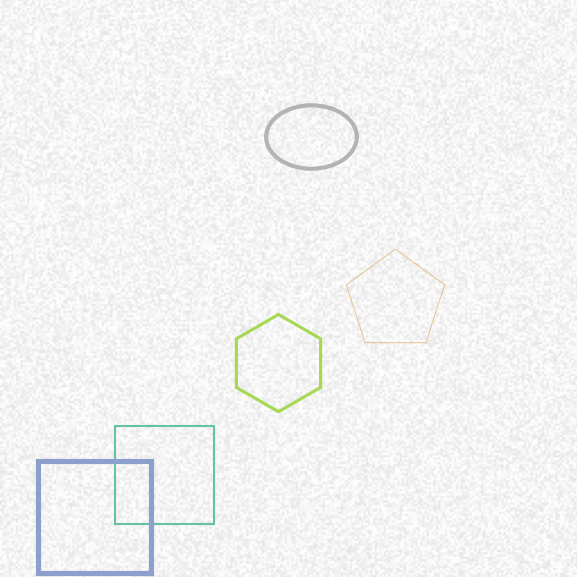[{"shape": "square", "thickness": 1, "radius": 0.43, "center": [0.284, 0.176]}, {"shape": "square", "thickness": 2.5, "radius": 0.49, "center": [0.164, 0.105]}, {"shape": "hexagon", "thickness": 1.5, "radius": 0.42, "center": [0.482, 0.37]}, {"shape": "pentagon", "thickness": 0.5, "radius": 0.45, "center": [0.685, 0.478]}, {"shape": "oval", "thickness": 2, "radius": 0.39, "center": [0.539, 0.762]}]